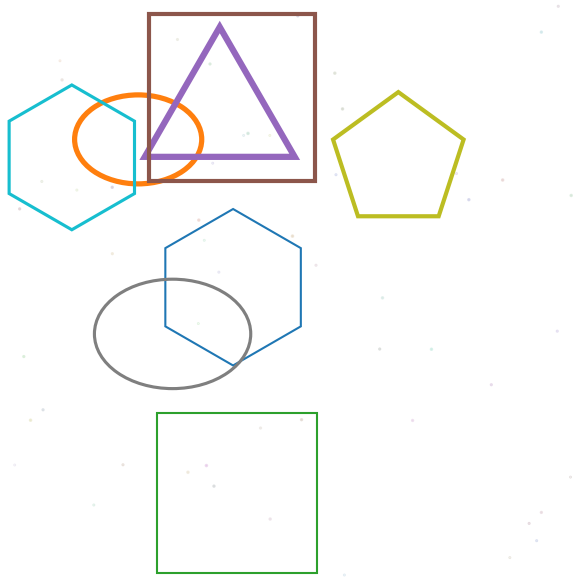[{"shape": "hexagon", "thickness": 1, "radius": 0.68, "center": [0.404, 0.502]}, {"shape": "oval", "thickness": 2.5, "radius": 0.55, "center": [0.239, 0.758]}, {"shape": "square", "thickness": 1, "radius": 0.69, "center": [0.41, 0.146]}, {"shape": "triangle", "thickness": 3, "radius": 0.75, "center": [0.381, 0.802]}, {"shape": "square", "thickness": 2, "radius": 0.72, "center": [0.402, 0.83]}, {"shape": "oval", "thickness": 1.5, "radius": 0.68, "center": [0.299, 0.421]}, {"shape": "pentagon", "thickness": 2, "radius": 0.59, "center": [0.69, 0.721]}, {"shape": "hexagon", "thickness": 1.5, "radius": 0.63, "center": [0.124, 0.727]}]